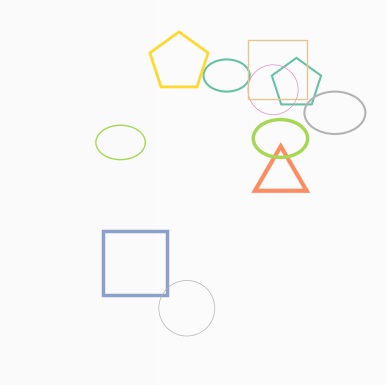[{"shape": "oval", "thickness": 1.5, "radius": 0.3, "center": [0.585, 0.804]}, {"shape": "pentagon", "thickness": 1.5, "radius": 0.33, "center": [0.765, 0.783]}, {"shape": "triangle", "thickness": 3, "radius": 0.39, "center": [0.725, 0.543]}, {"shape": "square", "thickness": 2.5, "radius": 0.42, "center": [0.348, 0.316]}, {"shape": "circle", "thickness": 0.5, "radius": 0.32, "center": [0.705, 0.767]}, {"shape": "oval", "thickness": 1, "radius": 0.32, "center": [0.311, 0.63]}, {"shape": "oval", "thickness": 2.5, "radius": 0.35, "center": [0.724, 0.64]}, {"shape": "pentagon", "thickness": 2, "radius": 0.4, "center": [0.462, 0.838]}, {"shape": "square", "thickness": 1, "radius": 0.38, "center": [0.717, 0.821]}, {"shape": "circle", "thickness": 0.5, "radius": 0.36, "center": [0.482, 0.199]}, {"shape": "oval", "thickness": 1.5, "radius": 0.39, "center": [0.864, 0.707]}]